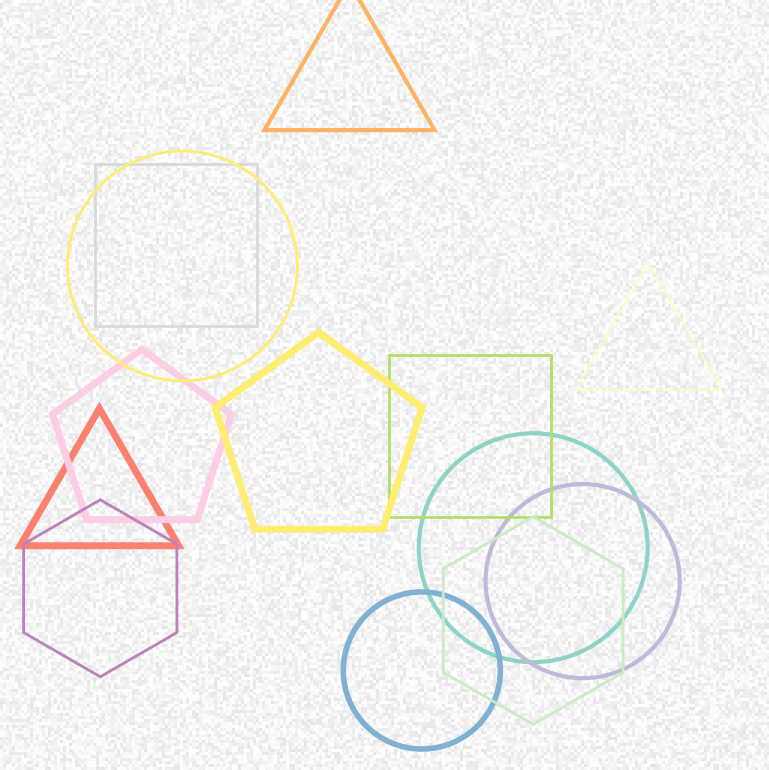[{"shape": "circle", "thickness": 1.5, "radius": 0.74, "center": [0.692, 0.289]}, {"shape": "triangle", "thickness": 0.5, "radius": 0.55, "center": [0.842, 0.549]}, {"shape": "circle", "thickness": 1.5, "radius": 0.63, "center": [0.757, 0.245]}, {"shape": "triangle", "thickness": 2.5, "radius": 0.59, "center": [0.129, 0.351]}, {"shape": "circle", "thickness": 2, "radius": 0.51, "center": [0.548, 0.129]}, {"shape": "triangle", "thickness": 1.5, "radius": 0.64, "center": [0.454, 0.895]}, {"shape": "square", "thickness": 1, "radius": 0.53, "center": [0.61, 0.433]}, {"shape": "pentagon", "thickness": 2.5, "radius": 0.61, "center": [0.184, 0.424]}, {"shape": "square", "thickness": 1, "radius": 0.53, "center": [0.228, 0.682]}, {"shape": "hexagon", "thickness": 1, "radius": 0.57, "center": [0.13, 0.236]}, {"shape": "hexagon", "thickness": 1, "radius": 0.67, "center": [0.692, 0.194]}, {"shape": "circle", "thickness": 1, "radius": 0.75, "center": [0.237, 0.655]}, {"shape": "pentagon", "thickness": 2.5, "radius": 0.71, "center": [0.414, 0.427]}]